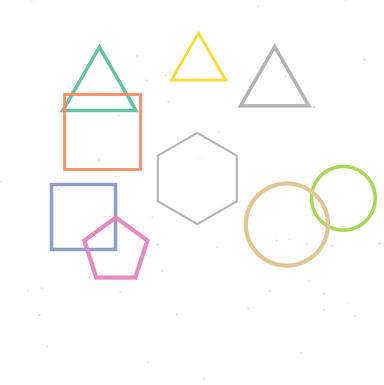[{"shape": "triangle", "thickness": 2.5, "radius": 0.55, "center": [0.258, 0.768]}, {"shape": "square", "thickness": 2, "radius": 0.49, "center": [0.265, 0.658]}, {"shape": "square", "thickness": 2.5, "radius": 0.42, "center": [0.216, 0.437]}, {"shape": "pentagon", "thickness": 3, "radius": 0.43, "center": [0.301, 0.349]}, {"shape": "circle", "thickness": 2.5, "radius": 0.41, "center": [0.892, 0.485]}, {"shape": "triangle", "thickness": 2, "radius": 0.41, "center": [0.516, 0.833]}, {"shape": "circle", "thickness": 3, "radius": 0.53, "center": [0.745, 0.417]}, {"shape": "hexagon", "thickness": 1.5, "radius": 0.59, "center": [0.512, 0.536]}, {"shape": "triangle", "thickness": 2.5, "radius": 0.51, "center": [0.714, 0.776]}]